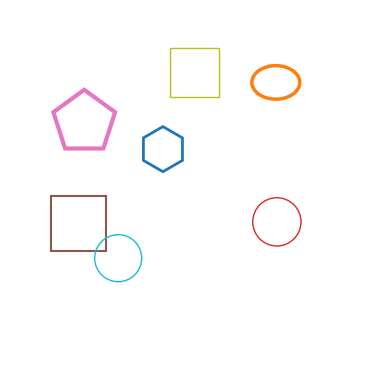[{"shape": "hexagon", "thickness": 2, "radius": 0.29, "center": [0.423, 0.613]}, {"shape": "oval", "thickness": 2.5, "radius": 0.31, "center": [0.716, 0.786]}, {"shape": "circle", "thickness": 1, "radius": 0.31, "center": [0.719, 0.424]}, {"shape": "square", "thickness": 1.5, "radius": 0.35, "center": [0.204, 0.419]}, {"shape": "pentagon", "thickness": 3, "radius": 0.42, "center": [0.219, 0.683]}, {"shape": "square", "thickness": 1, "radius": 0.32, "center": [0.506, 0.811]}, {"shape": "circle", "thickness": 1, "radius": 0.31, "center": [0.307, 0.329]}]